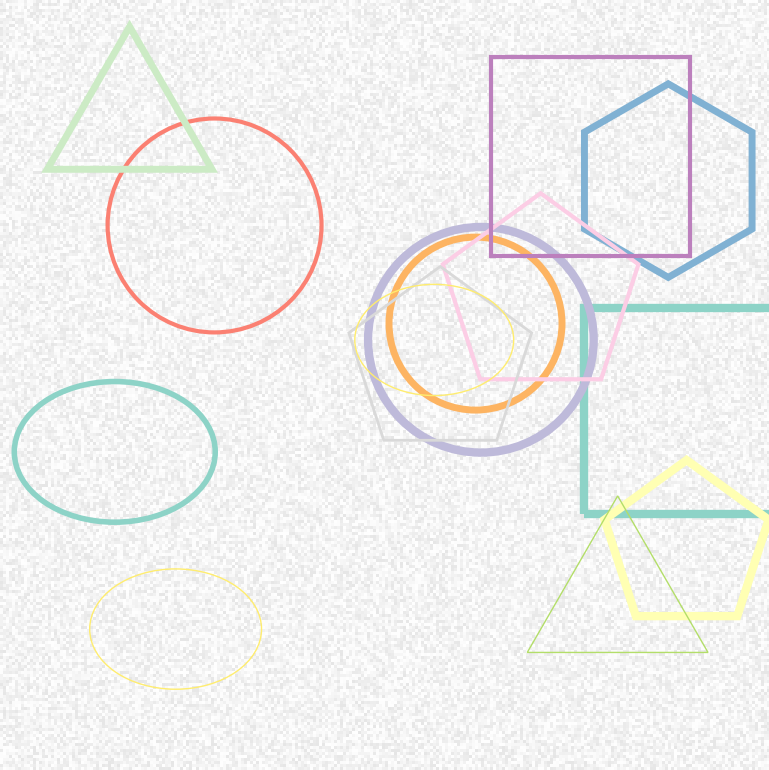[{"shape": "oval", "thickness": 2, "radius": 0.65, "center": [0.149, 0.413]}, {"shape": "square", "thickness": 3, "radius": 0.67, "center": [0.891, 0.466]}, {"shape": "pentagon", "thickness": 3, "radius": 0.56, "center": [0.892, 0.29]}, {"shape": "circle", "thickness": 3, "radius": 0.73, "center": [0.625, 0.559]}, {"shape": "circle", "thickness": 1.5, "radius": 0.69, "center": [0.279, 0.707]}, {"shape": "hexagon", "thickness": 2.5, "radius": 0.63, "center": [0.868, 0.765]}, {"shape": "circle", "thickness": 2.5, "radius": 0.56, "center": [0.618, 0.58]}, {"shape": "triangle", "thickness": 0.5, "radius": 0.68, "center": [0.802, 0.22]}, {"shape": "pentagon", "thickness": 1.5, "radius": 0.67, "center": [0.702, 0.615]}, {"shape": "pentagon", "thickness": 1, "radius": 0.62, "center": [0.572, 0.529]}, {"shape": "square", "thickness": 1.5, "radius": 0.65, "center": [0.766, 0.797]}, {"shape": "triangle", "thickness": 2.5, "radius": 0.62, "center": [0.168, 0.842]}, {"shape": "oval", "thickness": 0.5, "radius": 0.56, "center": [0.228, 0.183]}, {"shape": "oval", "thickness": 0.5, "radius": 0.52, "center": [0.564, 0.558]}]